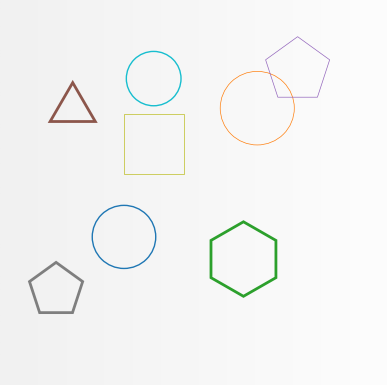[{"shape": "circle", "thickness": 1, "radius": 0.41, "center": [0.32, 0.385]}, {"shape": "circle", "thickness": 0.5, "radius": 0.48, "center": [0.664, 0.719]}, {"shape": "hexagon", "thickness": 2, "radius": 0.48, "center": [0.628, 0.327]}, {"shape": "pentagon", "thickness": 0.5, "radius": 0.43, "center": [0.768, 0.818]}, {"shape": "triangle", "thickness": 2, "radius": 0.34, "center": [0.188, 0.718]}, {"shape": "pentagon", "thickness": 2, "radius": 0.36, "center": [0.145, 0.246]}, {"shape": "square", "thickness": 0.5, "radius": 0.39, "center": [0.398, 0.626]}, {"shape": "circle", "thickness": 1, "radius": 0.35, "center": [0.397, 0.796]}]